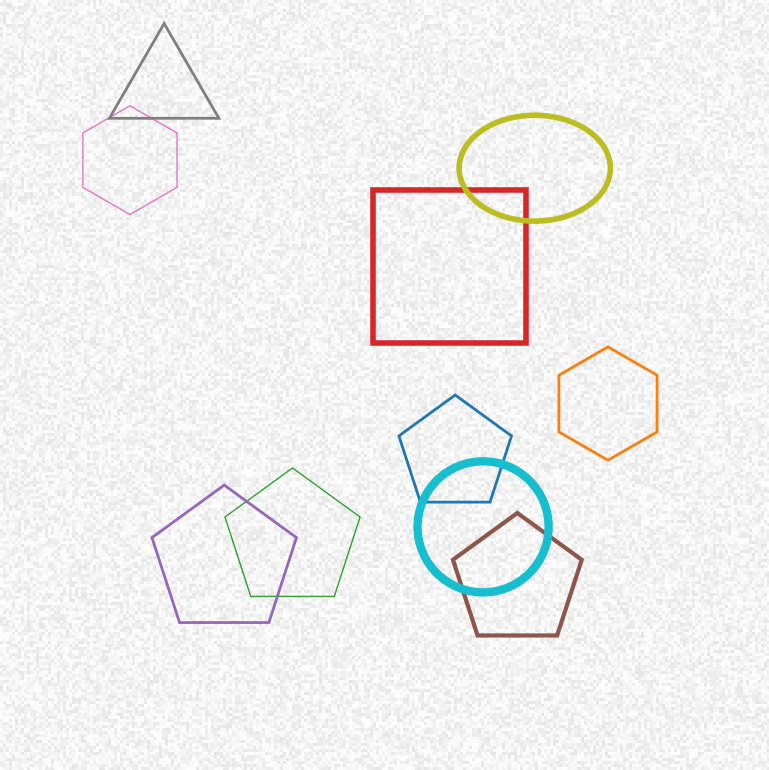[{"shape": "pentagon", "thickness": 1, "radius": 0.38, "center": [0.591, 0.41]}, {"shape": "hexagon", "thickness": 1, "radius": 0.37, "center": [0.79, 0.476]}, {"shape": "pentagon", "thickness": 0.5, "radius": 0.46, "center": [0.38, 0.3]}, {"shape": "square", "thickness": 2, "radius": 0.5, "center": [0.584, 0.654]}, {"shape": "pentagon", "thickness": 1, "radius": 0.49, "center": [0.291, 0.271]}, {"shape": "pentagon", "thickness": 1.5, "radius": 0.44, "center": [0.672, 0.246]}, {"shape": "hexagon", "thickness": 0.5, "radius": 0.35, "center": [0.169, 0.792]}, {"shape": "triangle", "thickness": 1, "radius": 0.41, "center": [0.213, 0.887]}, {"shape": "oval", "thickness": 2, "radius": 0.49, "center": [0.694, 0.782]}, {"shape": "circle", "thickness": 3, "radius": 0.43, "center": [0.627, 0.316]}]